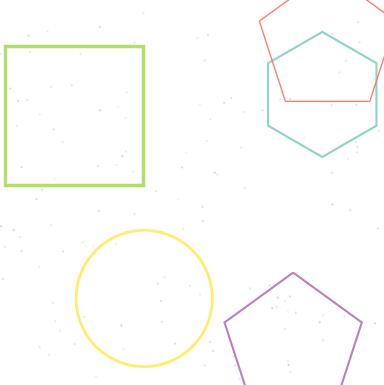[{"shape": "hexagon", "thickness": 1.5, "radius": 0.81, "center": [0.837, 0.755]}, {"shape": "pentagon", "thickness": 1, "radius": 0.93, "center": [0.851, 0.887]}, {"shape": "square", "thickness": 2.5, "radius": 0.9, "center": [0.192, 0.7]}, {"shape": "pentagon", "thickness": 1.5, "radius": 0.94, "center": [0.761, 0.104]}, {"shape": "circle", "thickness": 2, "radius": 0.88, "center": [0.375, 0.225]}]